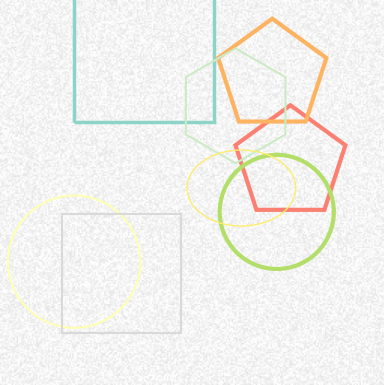[{"shape": "square", "thickness": 2.5, "radius": 0.9, "center": [0.374, 0.865]}, {"shape": "circle", "thickness": 1.5, "radius": 0.86, "center": [0.193, 0.32]}, {"shape": "pentagon", "thickness": 3, "radius": 0.75, "center": [0.754, 0.576]}, {"shape": "pentagon", "thickness": 3, "radius": 0.74, "center": [0.707, 0.804]}, {"shape": "circle", "thickness": 3, "radius": 0.74, "center": [0.719, 0.45]}, {"shape": "square", "thickness": 1.5, "radius": 0.77, "center": [0.315, 0.289]}, {"shape": "hexagon", "thickness": 1.5, "radius": 0.75, "center": [0.612, 0.725]}, {"shape": "oval", "thickness": 1, "radius": 0.71, "center": [0.627, 0.512]}]